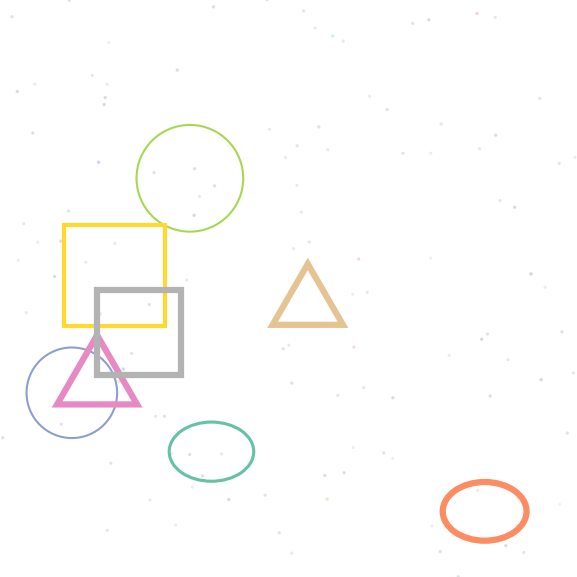[{"shape": "oval", "thickness": 1.5, "radius": 0.37, "center": [0.366, 0.217]}, {"shape": "oval", "thickness": 3, "radius": 0.36, "center": [0.839, 0.114]}, {"shape": "circle", "thickness": 1, "radius": 0.39, "center": [0.124, 0.319]}, {"shape": "triangle", "thickness": 3, "radius": 0.4, "center": [0.168, 0.339]}, {"shape": "circle", "thickness": 1, "radius": 0.46, "center": [0.329, 0.69]}, {"shape": "square", "thickness": 2, "radius": 0.44, "center": [0.199, 0.522]}, {"shape": "triangle", "thickness": 3, "radius": 0.35, "center": [0.533, 0.472]}, {"shape": "square", "thickness": 3, "radius": 0.37, "center": [0.241, 0.423]}]